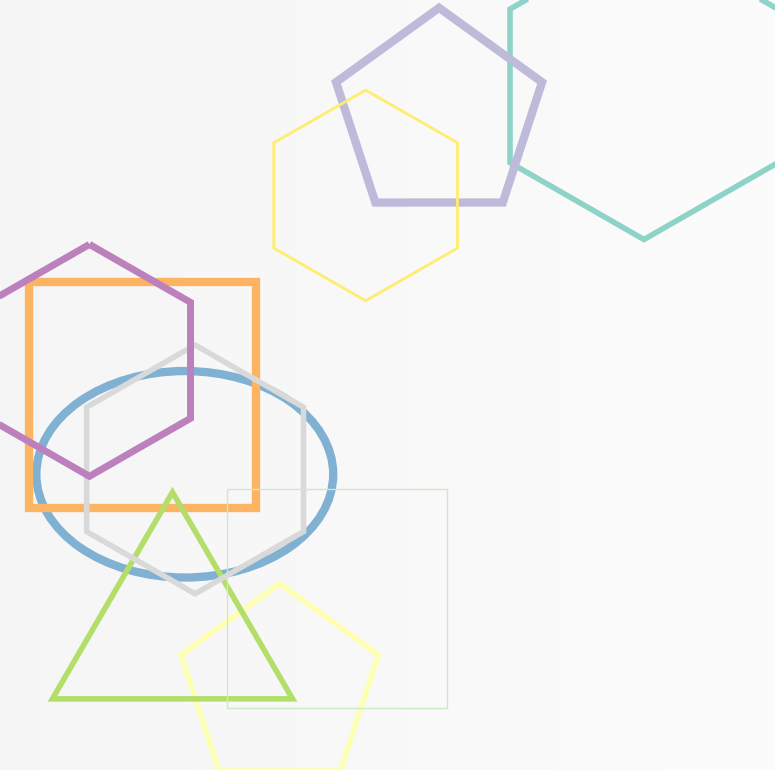[{"shape": "hexagon", "thickness": 2, "radius": 1.0, "center": [0.831, 0.888]}, {"shape": "pentagon", "thickness": 2, "radius": 0.67, "center": [0.361, 0.108]}, {"shape": "pentagon", "thickness": 3, "radius": 0.7, "center": [0.567, 0.85]}, {"shape": "oval", "thickness": 3, "radius": 0.96, "center": [0.238, 0.384]}, {"shape": "square", "thickness": 3, "radius": 0.73, "center": [0.184, 0.487]}, {"shape": "triangle", "thickness": 2, "radius": 0.89, "center": [0.223, 0.182]}, {"shape": "hexagon", "thickness": 2, "radius": 0.81, "center": [0.252, 0.39]}, {"shape": "hexagon", "thickness": 2.5, "radius": 0.75, "center": [0.115, 0.532]}, {"shape": "square", "thickness": 0.5, "radius": 0.71, "center": [0.435, 0.223]}, {"shape": "hexagon", "thickness": 1, "radius": 0.68, "center": [0.472, 0.746]}]